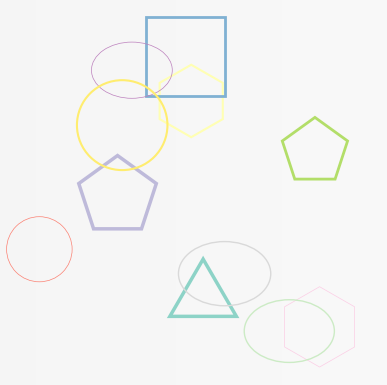[{"shape": "triangle", "thickness": 2.5, "radius": 0.5, "center": [0.524, 0.228]}, {"shape": "hexagon", "thickness": 1.5, "radius": 0.47, "center": [0.493, 0.738]}, {"shape": "pentagon", "thickness": 2.5, "radius": 0.53, "center": [0.303, 0.491]}, {"shape": "circle", "thickness": 0.5, "radius": 0.42, "center": [0.102, 0.353]}, {"shape": "square", "thickness": 2, "radius": 0.51, "center": [0.479, 0.853]}, {"shape": "pentagon", "thickness": 2, "radius": 0.44, "center": [0.813, 0.606]}, {"shape": "hexagon", "thickness": 0.5, "radius": 0.52, "center": [0.825, 0.151]}, {"shape": "oval", "thickness": 1, "radius": 0.6, "center": [0.58, 0.289]}, {"shape": "oval", "thickness": 0.5, "radius": 0.52, "center": [0.34, 0.818]}, {"shape": "oval", "thickness": 1, "radius": 0.58, "center": [0.747, 0.14]}, {"shape": "circle", "thickness": 1.5, "radius": 0.58, "center": [0.315, 0.675]}]